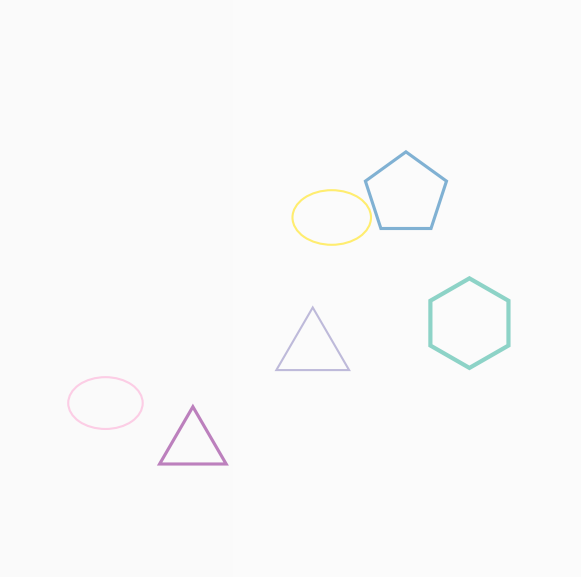[{"shape": "hexagon", "thickness": 2, "radius": 0.39, "center": [0.808, 0.44]}, {"shape": "triangle", "thickness": 1, "radius": 0.36, "center": [0.538, 0.394]}, {"shape": "pentagon", "thickness": 1.5, "radius": 0.37, "center": [0.698, 0.663]}, {"shape": "oval", "thickness": 1, "radius": 0.32, "center": [0.181, 0.301]}, {"shape": "triangle", "thickness": 1.5, "radius": 0.33, "center": [0.332, 0.229]}, {"shape": "oval", "thickness": 1, "radius": 0.34, "center": [0.571, 0.623]}]